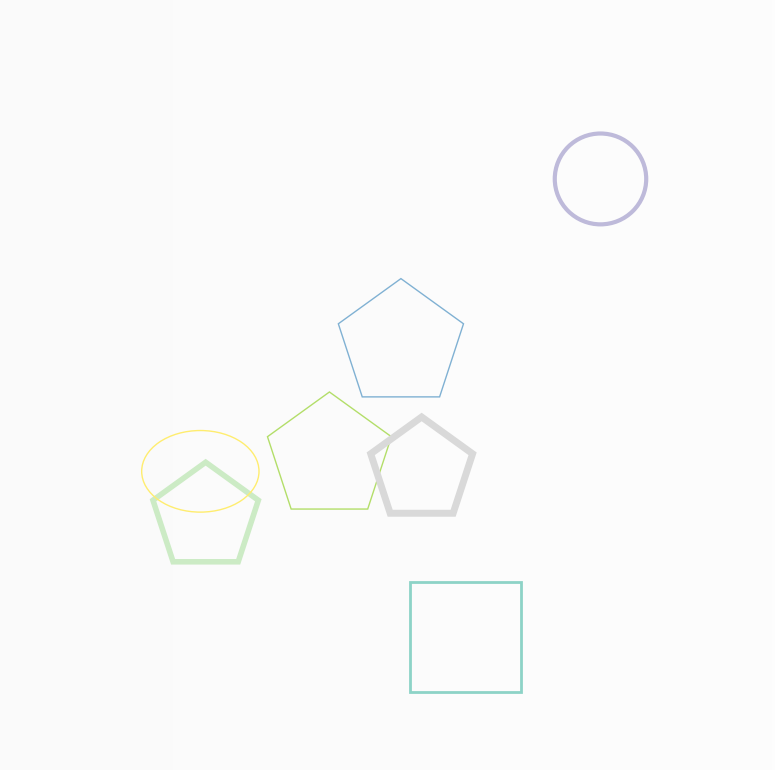[{"shape": "square", "thickness": 1, "radius": 0.36, "center": [0.601, 0.173]}, {"shape": "circle", "thickness": 1.5, "radius": 0.29, "center": [0.775, 0.768]}, {"shape": "pentagon", "thickness": 0.5, "radius": 0.42, "center": [0.517, 0.553]}, {"shape": "pentagon", "thickness": 0.5, "radius": 0.42, "center": [0.425, 0.407]}, {"shape": "pentagon", "thickness": 2.5, "radius": 0.35, "center": [0.544, 0.389]}, {"shape": "pentagon", "thickness": 2, "radius": 0.36, "center": [0.265, 0.328]}, {"shape": "oval", "thickness": 0.5, "radius": 0.38, "center": [0.259, 0.388]}]